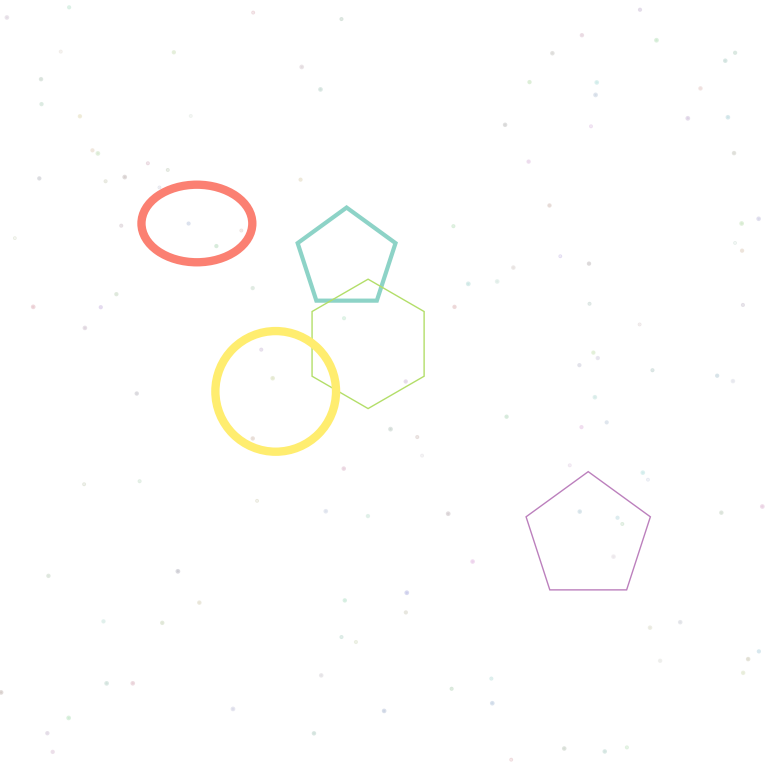[{"shape": "pentagon", "thickness": 1.5, "radius": 0.33, "center": [0.45, 0.664]}, {"shape": "oval", "thickness": 3, "radius": 0.36, "center": [0.256, 0.71]}, {"shape": "hexagon", "thickness": 0.5, "radius": 0.42, "center": [0.478, 0.553]}, {"shape": "pentagon", "thickness": 0.5, "radius": 0.42, "center": [0.764, 0.303]}, {"shape": "circle", "thickness": 3, "radius": 0.39, "center": [0.358, 0.492]}]